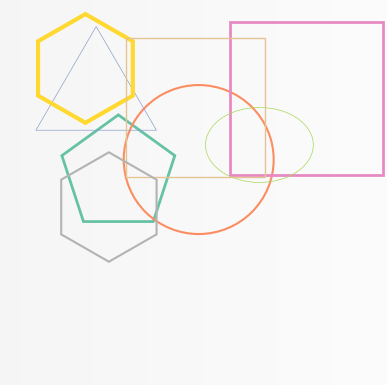[{"shape": "pentagon", "thickness": 2, "radius": 0.77, "center": [0.305, 0.548]}, {"shape": "circle", "thickness": 1.5, "radius": 0.97, "center": [0.513, 0.586]}, {"shape": "triangle", "thickness": 0.5, "radius": 0.9, "center": [0.248, 0.752]}, {"shape": "square", "thickness": 2, "radius": 0.99, "center": [0.792, 0.744]}, {"shape": "oval", "thickness": 0.5, "radius": 0.7, "center": [0.669, 0.624]}, {"shape": "hexagon", "thickness": 3, "radius": 0.71, "center": [0.22, 0.822]}, {"shape": "square", "thickness": 1, "radius": 0.9, "center": [0.504, 0.721]}, {"shape": "hexagon", "thickness": 1.5, "radius": 0.71, "center": [0.281, 0.462]}]